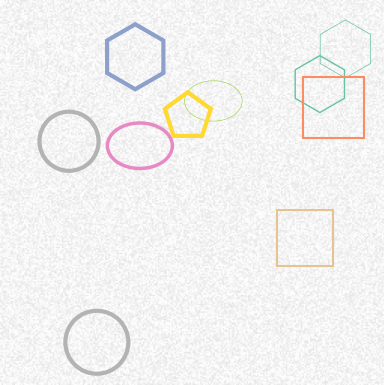[{"shape": "hexagon", "thickness": 1, "radius": 0.37, "center": [0.831, 0.782]}, {"shape": "hexagon", "thickness": 0.5, "radius": 0.38, "center": [0.897, 0.873]}, {"shape": "square", "thickness": 1.5, "radius": 0.39, "center": [0.866, 0.721]}, {"shape": "hexagon", "thickness": 3, "radius": 0.42, "center": [0.351, 0.853]}, {"shape": "oval", "thickness": 2.5, "radius": 0.42, "center": [0.363, 0.621]}, {"shape": "oval", "thickness": 0.5, "radius": 0.37, "center": [0.554, 0.738]}, {"shape": "pentagon", "thickness": 3, "radius": 0.31, "center": [0.488, 0.698]}, {"shape": "square", "thickness": 1.5, "radius": 0.36, "center": [0.792, 0.383]}, {"shape": "circle", "thickness": 3, "radius": 0.38, "center": [0.179, 0.633]}, {"shape": "circle", "thickness": 3, "radius": 0.41, "center": [0.252, 0.111]}]